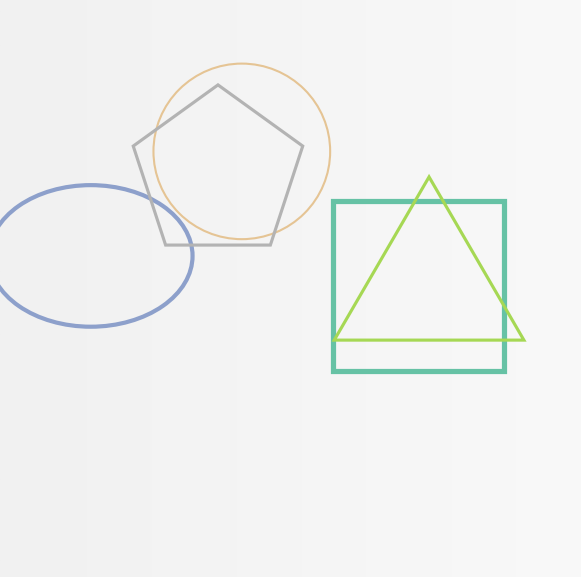[{"shape": "square", "thickness": 2.5, "radius": 0.73, "center": [0.72, 0.504]}, {"shape": "oval", "thickness": 2, "radius": 0.88, "center": [0.156, 0.556]}, {"shape": "triangle", "thickness": 1.5, "radius": 0.94, "center": [0.738, 0.504]}, {"shape": "circle", "thickness": 1, "radius": 0.76, "center": [0.416, 0.737]}, {"shape": "pentagon", "thickness": 1.5, "radius": 0.77, "center": [0.375, 0.699]}]